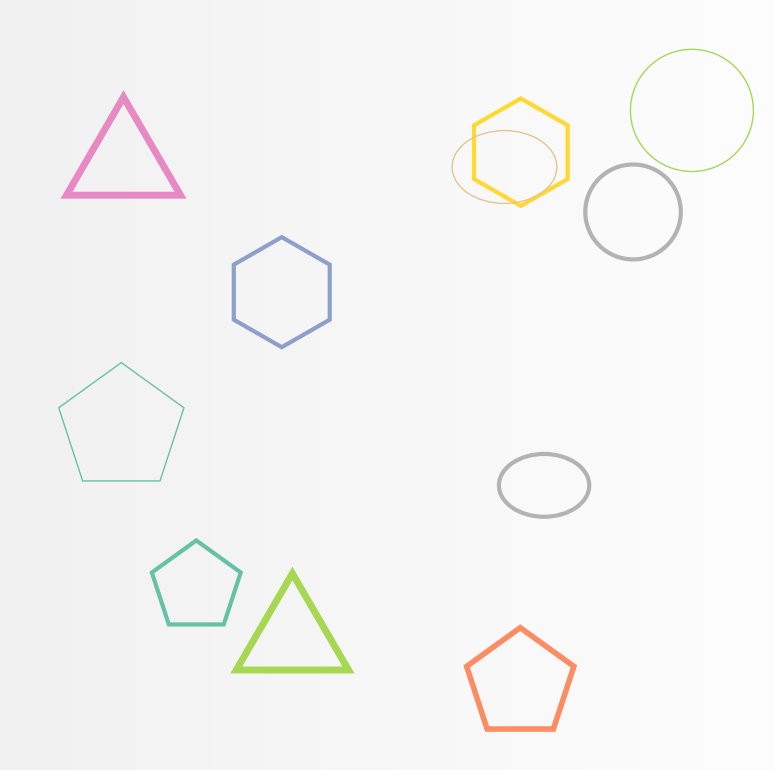[{"shape": "pentagon", "thickness": 1.5, "radius": 0.3, "center": [0.253, 0.238]}, {"shape": "pentagon", "thickness": 0.5, "radius": 0.42, "center": [0.157, 0.444]}, {"shape": "pentagon", "thickness": 2, "radius": 0.36, "center": [0.671, 0.112]}, {"shape": "hexagon", "thickness": 1.5, "radius": 0.36, "center": [0.364, 0.621]}, {"shape": "triangle", "thickness": 2.5, "radius": 0.42, "center": [0.159, 0.789]}, {"shape": "circle", "thickness": 0.5, "radius": 0.4, "center": [0.893, 0.857]}, {"shape": "triangle", "thickness": 2.5, "radius": 0.42, "center": [0.377, 0.172]}, {"shape": "hexagon", "thickness": 1.5, "radius": 0.35, "center": [0.672, 0.802]}, {"shape": "oval", "thickness": 0.5, "radius": 0.34, "center": [0.651, 0.783]}, {"shape": "circle", "thickness": 1.5, "radius": 0.31, "center": [0.817, 0.725]}, {"shape": "oval", "thickness": 1.5, "radius": 0.29, "center": [0.702, 0.37]}]